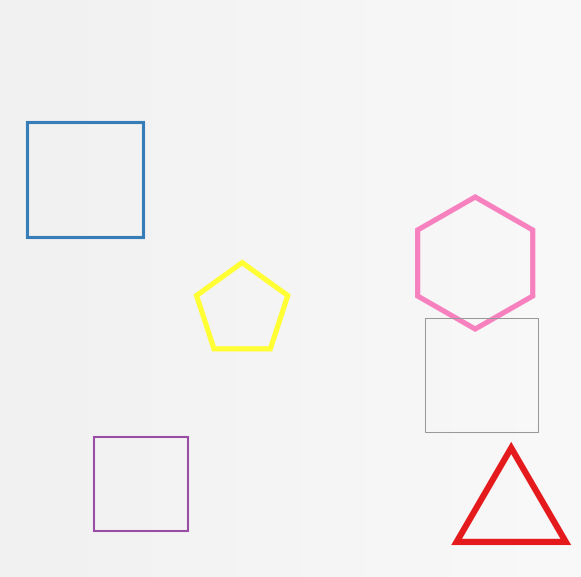[{"shape": "triangle", "thickness": 3, "radius": 0.54, "center": [0.88, 0.115]}, {"shape": "square", "thickness": 1.5, "radius": 0.5, "center": [0.146, 0.688]}, {"shape": "square", "thickness": 1, "radius": 0.4, "center": [0.242, 0.161]}, {"shape": "pentagon", "thickness": 2.5, "radius": 0.41, "center": [0.417, 0.462]}, {"shape": "hexagon", "thickness": 2.5, "radius": 0.57, "center": [0.818, 0.544]}, {"shape": "square", "thickness": 0.5, "radius": 0.49, "center": [0.829, 0.35]}]